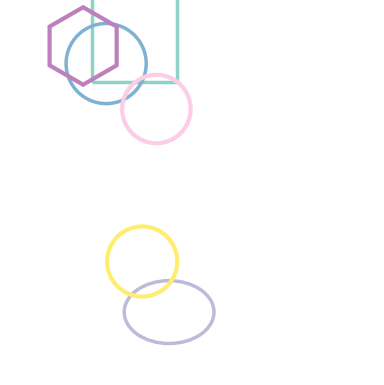[{"shape": "square", "thickness": 2.5, "radius": 0.55, "center": [0.349, 0.896]}, {"shape": "oval", "thickness": 2.5, "radius": 0.58, "center": [0.439, 0.189]}, {"shape": "circle", "thickness": 2.5, "radius": 0.52, "center": [0.276, 0.835]}, {"shape": "circle", "thickness": 3, "radius": 0.44, "center": [0.406, 0.717]}, {"shape": "hexagon", "thickness": 3, "radius": 0.5, "center": [0.216, 0.881]}, {"shape": "circle", "thickness": 3, "radius": 0.46, "center": [0.369, 0.321]}]